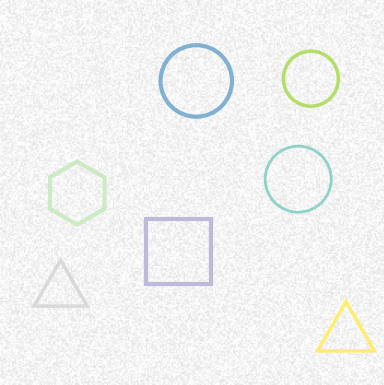[{"shape": "circle", "thickness": 2, "radius": 0.43, "center": [0.775, 0.535]}, {"shape": "square", "thickness": 3, "radius": 0.43, "center": [0.464, 0.347]}, {"shape": "circle", "thickness": 3, "radius": 0.46, "center": [0.51, 0.79]}, {"shape": "circle", "thickness": 2.5, "radius": 0.36, "center": [0.807, 0.796]}, {"shape": "triangle", "thickness": 2.5, "radius": 0.4, "center": [0.157, 0.245]}, {"shape": "hexagon", "thickness": 3, "radius": 0.41, "center": [0.201, 0.498]}, {"shape": "triangle", "thickness": 2.5, "radius": 0.43, "center": [0.899, 0.131]}]